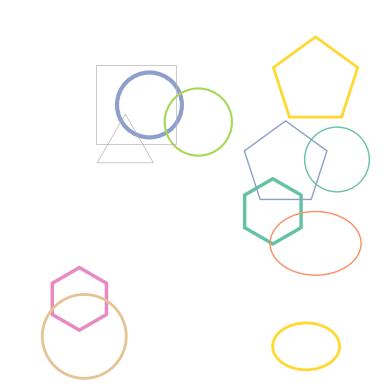[{"shape": "circle", "thickness": 1, "radius": 0.42, "center": [0.875, 0.586]}, {"shape": "hexagon", "thickness": 2.5, "radius": 0.42, "center": [0.709, 0.451]}, {"shape": "oval", "thickness": 1, "radius": 0.59, "center": [0.82, 0.368]}, {"shape": "pentagon", "thickness": 1, "radius": 0.56, "center": [0.742, 0.573]}, {"shape": "circle", "thickness": 3, "radius": 0.42, "center": [0.388, 0.727]}, {"shape": "hexagon", "thickness": 2.5, "radius": 0.41, "center": [0.206, 0.224]}, {"shape": "circle", "thickness": 1.5, "radius": 0.44, "center": [0.515, 0.683]}, {"shape": "pentagon", "thickness": 2, "radius": 0.58, "center": [0.82, 0.789]}, {"shape": "oval", "thickness": 2, "radius": 0.43, "center": [0.795, 0.1]}, {"shape": "circle", "thickness": 2, "radius": 0.54, "center": [0.219, 0.126]}, {"shape": "square", "thickness": 0.5, "radius": 0.52, "center": [0.354, 0.728]}, {"shape": "triangle", "thickness": 0.5, "radius": 0.42, "center": [0.326, 0.619]}]